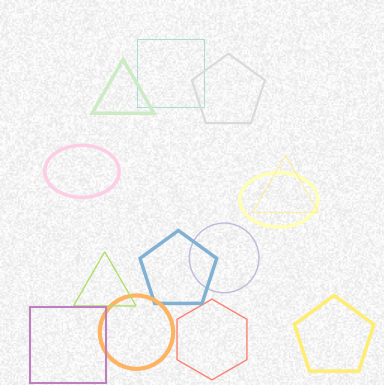[{"shape": "square", "thickness": 0.5, "radius": 0.44, "center": [0.443, 0.811]}, {"shape": "oval", "thickness": 2.5, "radius": 0.51, "center": [0.724, 0.481]}, {"shape": "circle", "thickness": 1, "radius": 0.45, "center": [0.582, 0.33]}, {"shape": "hexagon", "thickness": 1, "radius": 0.52, "center": [0.551, 0.118]}, {"shape": "pentagon", "thickness": 2.5, "radius": 0.52, "center": [0.463, 0.297]}, {"shape": "circle", "thickness": 3, "radius": 0.48, "center": [0.355, 0.137]}, {"shape": "triangle", "thickness": 1, "radius": 0.47, "center": [0.272, 0.252]}, {"shape": "oval", "thickness": 2.5, "radius": 0.48, "center": [0.213, 0.555]}, {"shape": "pentagon", "thickness": 1.5, "radius": 0.5, "center": [0.593, 0.761]}, {"shape": "square", "thickness": 1.5, "radius": 0.49, "center": [0.177, 0.103]}, {"shape": "triangle", "thickness": 2.5, "radius": 0.46, "center": [0.32, 0.752]}, {"shape": "triangle", "thickness": 0.5, "radius": 0.49, "center": [0.742, 0.498]}, {"shape": "pentagon", "thickness": 2.5, "radius": 0.54, "center": [0.868, 0.124]}]